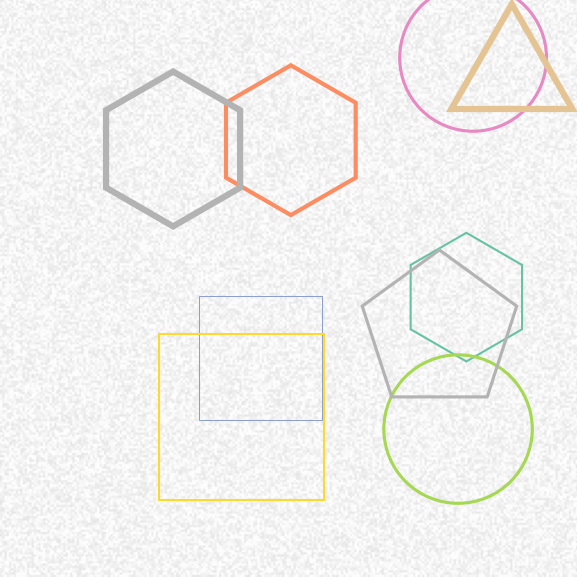[{"shape": "hexagon", "thickness": 1, "radius": 0.56, "center": [0.808, 0.485]}, {"shape": "hexagon", "thickness": 2, "radius": 0.65, "center": [0.504, 0.756]}, {"shape": "square", "thickness": 0.5, "radius": 0.53, "center": [0.451, 0.379]}, {"shape": "circle", "thickness": 1.5, "radius": 0.64, "center": [0.819, 0.899]}, {"shape": "circle", "thickness": 1.5, "radius": 0.64, "center": [0.793, 0.256]}, {"shape": "square", "thickness": 1, "radius": 0.72, "center": [0.418, 0.277]}, {"shape": "triangle", "thickness": 3, "radius": 0.6, "center": [0.886, 0.871]}, {"shape": "pentagon", "thickness": 1.5, "radius": 0.7, "center": [0.761, 0.426]}, {"shape": "hexagon", "thickness": 3, "radius": 0.67, "center": [0.3, 0.741]}]